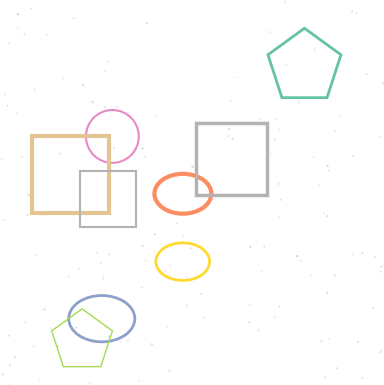[{"shape": "pentagon", "thickness": 2, "radius": 0.5, "center": [0.791, 0.827]}, {"shape": "oval", "thickness": 3, "radius": 0.37, "center": [0.475, 0.497]}, {"shape": "oval", "thickness": 2, "radius": 0.43, "center": [0.264, 0.172]}, {"shape": "circle", "thickness": 1.5, "radius": 0.34, "center": [0.292, 0.646]}, {"shape": "pentagon", "thickness": 1, "radius": 0.41, "center": [0.213, 0.115]}, {"shape": "oval", "thickness": 2, "radius": 0.35, "center": [0.475, 0.32]}, {"shape": "square", "thickness": 3, "radius": 0.5, "center": [0.184, 0.547]}, {"shape": "square", "thickness": 1.5, "radius": 0.36, "center": [0.281, 0.484]}, {"shape": "square", "thickness": 2.5, "radius": 0.46, "center": [0.601, 0.587]}]